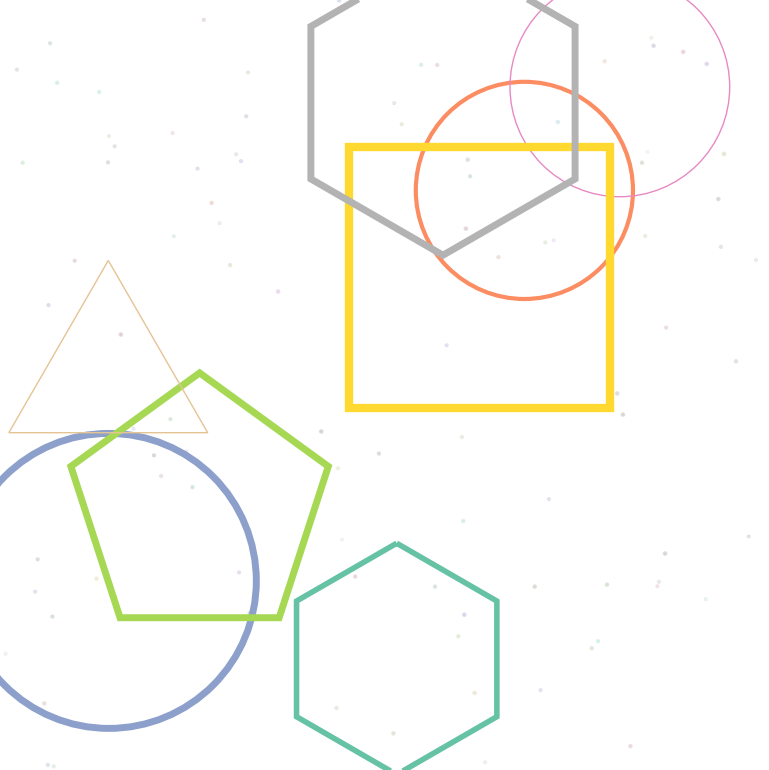[{"shape": "hexagon", "thickness": 2, "radius": 0.75, "center": [0.515, 0.144]}, {"shape": "circle", "thickness": 1.5, "radius": 0.71, "center": [0.681, 0.753]}, {"shape": "circle", "thickness": 2.5, "radius": 0.96, "center": [0.141, 0.246]}, {"shape": "circle", "thickness": 0.5, "radius": 0.71, "center": [0.805, 0.887]}, {"shape": "pentagon", "thickness": 2.5, "radius": 0.88, "center": [0.259, 0.34]}, {"shape": "square", "thickness": 3, "radius": 0.85, "center": [0.623, 0.639]}, {"shape": "triangle", "thickness": 0.5, "radius": 0.75, "center": [0.141, 0.513]}, {"shape": "hexagon", "thickness": 2.5, "radius": 0.99, "center": [0.575, 0.867]}]